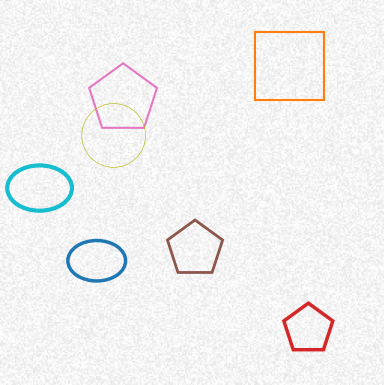[{"shape": "oval", "thickness": 2.5, "radius": 0.37, "center": [0.251, 0.323]}, {"shape": "square", "thickness": 1.5, "radius": 0.45, "center": [0.752, 0.828]}, {"shape": "pentagon", "thickness": 2.5, "radius": 0.33, "center": [0.801, 0.146]}, {"shape": "pentagon", "thickness": 2, "radius": 0.38, "center": [0.507, 0.353]}, {"shape": "pentagon", "thickness": 1.5, "radius": 0.46, "center": [0.32, 0.743]}, {"shape": "circle", "thickness": 0.5, "radius": 0.41, "center": [0.295, 0.648]}, {"shape": "oval", "thickness": 3, "radius": 0.42, "center": [0.103, 0.512]}]